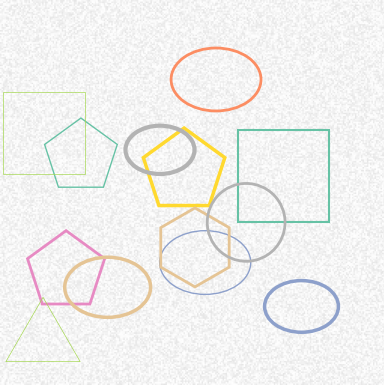[{"shape": "pentagon", "thickness": 1, "radius": 0.5, "center": [0.21, 0.594]}, {"shape": "square", "thickness": 1.5, "radius": 0.59, "center": [0.737, 0.543]}, {"shape": "oval", "thickness": 2, "radius": 0.58, "center": [0.561, 0.794]}, {"shape": "oval", "thickness": 1, "radius": 0.59, "center": [0.533, 0.318]}, {"shape": "oval", "thickness": 2.5, "radius": 0.48, "center": [0.783, 0.204]}, {"shape": "pentagon", "thickness": 2, "radius": 0.53, "center": [0.172, 0.296]}, {"shape": "triangle", "thickness": 0.5, "radius": 0.56, "center": [0.112, 0.116]}, {"shape": "square", "thickness": 0.5, "radius": 0.53, "center": [0.114, 0.655]}, {"shape": "pentagon", "thickness": 2.5, "radius": 0.56, "center": [0.478, 0.556]}, {"shape": "oval", "thickness": 2.5, "radius": 0.56, "center": [0.28, 0.254]}, {"shape": "hexagon", "thickness": 2, "radius": 0.51, "center": [0.506, 0.357]}, {"shape": "circle", "thickness": 2, "radius": 0.51, "center": [0.639, 0.422]}, {"shape": "oval", "thickness": 3, "radius": 0.45, "center": [0.416, 0.611]}]